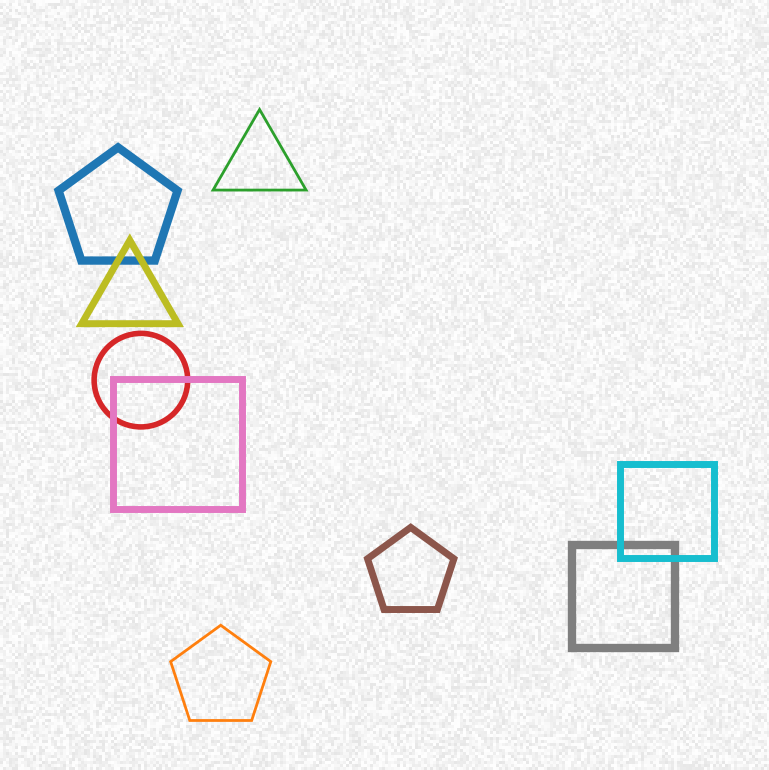[{"shape": "pentagon", "thickness": 3, "radius": 0.41, "center": [0.153, 0.727]}, {"shape": "pentagon", "thickness": 1, "radius": 0.34, "center": [0.287, 0.12]}, {"shape": "triangle", "thickness": 1, "radius": 0.35, "center": [0.337, 0.788]}, {"shape": "circle", "thickness": 2, "radius": 0.3, "center": [0.183, 0.506]}, {"shape": "pentagon", "thickness": 2.5, "radius": 0.29, "center": [0.533, 0.256]}, {"shape": "square", "thickness": 2.5, "radius": 0.42, "center": [0.231, 0.423]}, {"shape": "square", "thickness": 3, "radius": 0.34, "center": [0.81, 0.225]}, {"shape": "triangle", "thickness": 2.5, "radius": 0.36, "center": [0.169, 0.616]}, {"shape": "square", "thickness": 2.5, "radius": 0.31, "center": [0.867, 0.337]}]